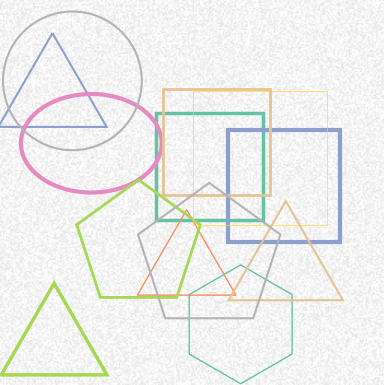[{"shape": "square", "thickness": 2.5, "radius": 0.7, "center": [0.544, 0.567]}, {"shape": "hexagon", "thickness": 1, "radius": 0.77, "center": [0.625, 0.158]}, {"shape": "triangle", "thickness": 1, "radius": 0.74, "center": [0.485, 0.307]}, {"shape": "square", "thickness": 3, "radius": 0.73, "center": [0.738, 0.517]}, {"shape": "triangle", "thickness": 1.5, "radius": 0.81, "center": [0.136, 0.752]}, {"shape": "oval", "thickness": 3, "radius": 0.91, "center": [0.237, 0.628]}, {"shape": "pentagon", "thickness": 2, "radius": 0.84, "center": [0.36, 0.364]}, {"shape": "triangle", "thickness": 2.5, "radius": 0.79, "center": [0.141, 0.106]}, {"shape": "square", "thickness": 0.5, "radius": 0.87, "center": [0.676, 0.59]}, {"shape": "square", "thickness": 2, "radius": 0.69, "center": [0.563, 0.632]}, {"shape": "triangle", "thickness": 1.5, "radius": 0.86, "center": [0.742, 0.306]}, {"shape": "pentagon", "thickness": 1.5, "radius": 0.97, "center": [0.543, 0.331]}, {"shape": "circle", "thickness": 1.5, "radius": 0.9, "center": [0.188, 0.79]}]